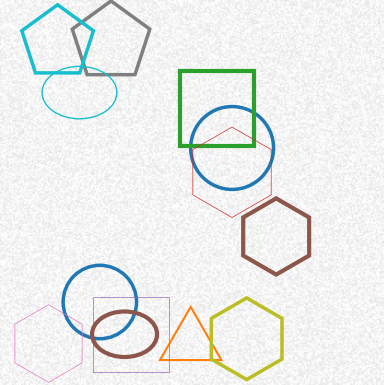[{"shape": "circle", "thickness": 2.5, "radius": 0.48, "center": [0.259, 0.216]}, {"shape": "circle", "thickness": 2.5, "radius": 0.54, "center": [0.603, 0.616]}, {"shape": "triangle", "thickness": 1.5, "radius": 0.46, "center": [0.495, 0.111]}, {"shape": "square", "thickness": 3, "radius": 0.49, "center": [0.564, 0.719]}, {"shape": "hexagon", "thickness": 0.5, "radius": 0.59, "center": [0.603, 0.553]}, {"shape": "square", "thickness": 0.5, "radius": 0.49, "center": [0.341, 0.131]}, {"shape": "hexagon", "thickness": 3, "radius": 0.49, "center": [0.717, 0.386]}, {"shape": "oval", "thickness": 3, "radius": 0.42, "center": [0.324, 0.132]}, {"shape": "hexagon", "thickness": 0.5, "radius": 0.5, "center": [0.126, 0.108]}, {"shape": "pentagon", "thickness": 2.5, "radius": 0.53, "center": [0.288, 0.892]}, {"shape": "hexagon", "thickness": 2.5, "radius": 0.53, "center": [0.641, 0.12]}, {"shape": "pentagon", "thickness": 2.5, "radius": 0.49, "center": [0.15, 0.89]}, {"shape": "oval", "thickness": 1, "radius": 0.49, "center": [0.206, 0.76]}]